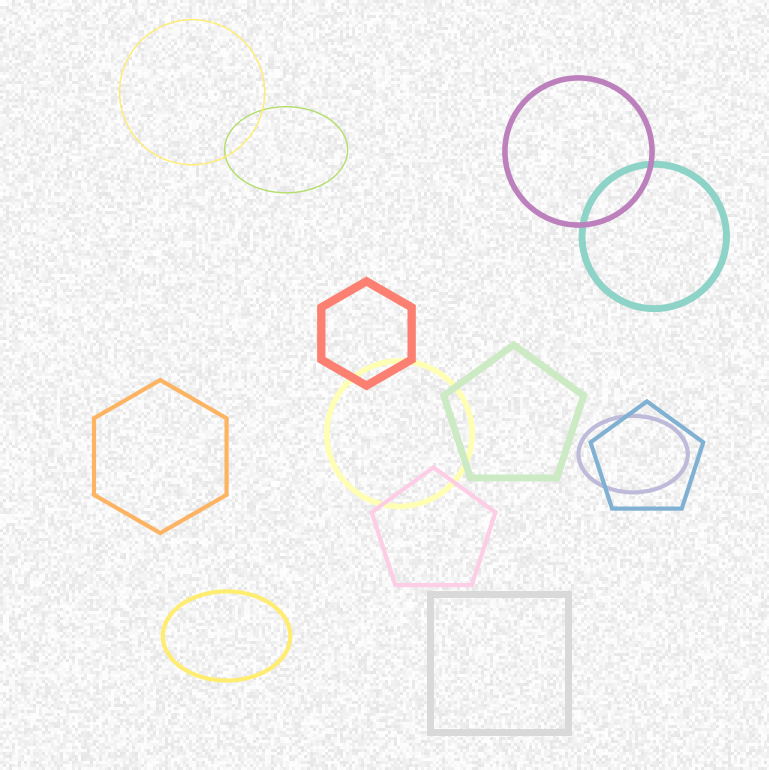[{"shape": "circle", "thickness": 2.5, "radius": 0.47, "center": [0.85, 0.693]}, {"shape": "circle", "thickness": 2, "radius": 0.47, "center": [0.519, 0.437]}, {"shape": "oval", "thickness": 1.5, "radius": 0.35, "center": [0.822, 0.41]}, {"shape": "hexagon", "thickness": 3, "radius": 0.34, "center": [0.476, 0.567]}, {"shape": "pentagon", "thickness": 1.5, "radius": 0.38, "center": [0.84, 0.402]}, {"shape": "hexagon", "thickness": 1.5, "radius": 0.5, "center": [0.208, 0.407]}, {"shape": "oval", "thickness": 0.5, "radius": 0.4, "center": [0.372, 0.806]}, {"shape": "pentagon", "thickness": 1.5, "radius": 0.42, "center": [0.563, 0.309]}, {"shape": "square", "thickness": 2.5, "radius": 0.45, "center": [0.648, 0.138]}, {"shape": "circle", "thickness": 2, "radius": 0.48, "center": [0.751, 0.803]}, {"shape": "pentagon", "thickness": 2.5, "radius": 0.48, "center": [0.667, 0.457]}, {"shape": "oval", "thickness": 1.5, "radius": 0.41, "center": [0.294, 0.174]}, {"shape": "circle", "thickness": 0.5, "radius": 0.47, "center": [0.25, 0.88]}]